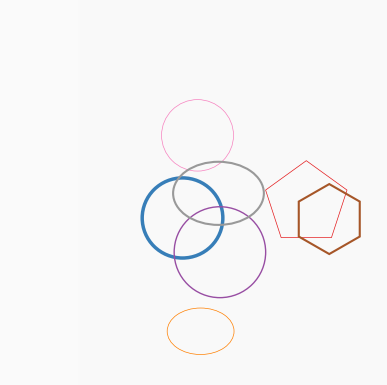[{"shape": "pentagon", "thickness": 0.5, "radius": 0.55, "center": [0.79, 0.472]}, {"shape": "circle", "thickness": 2.5, "radius": 0.52, "center": [0.471, 0.434]}, {"shape": "circle", "thickness": 1, "radius": 0.59, "center": [0.568, 0.345]}, {"shape": "oval", "thickness": 0.5, "radius": 0.43, "center": [0.518, 0.14]}, {"shape": "hexagon", "thickness": 1.5, "radius": 0.45, "center": [0.85, 0.431]}, {"shape": "circle", "thickness": 0.5, "radius": 0.46, "center": [0.51, 0.648]}, {"shape": "oval", "thickness": 1.5, "radius": 0.59, "center": [0.564, 0.498]}]